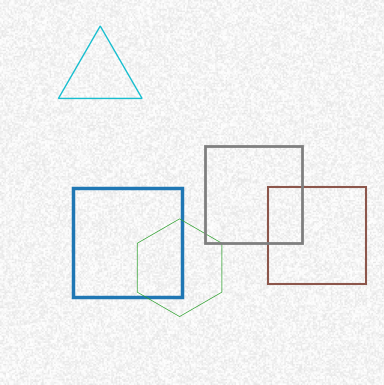[{"shape": "square", "thickness": 2.5, "radius": 0.71, "center": [0.33, 0.37]}, {"shape": "hexagon", "thickness": 0.5, "radius": 0.63, "center": [0.466, 0.305]}, {"shape": "square", "thickness": 1.5, "radius": 0.63, "center": [0.823, 0.388]}, {"shape": "square", "thickness": 2, "radius": 0.63, "center": [0.659, 0.496]}, {"shape": "triangle", "thickness": 1, "radius": 0.63, "center": [0.26, 0.807]}]